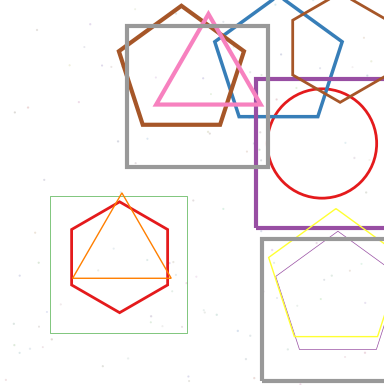[{"shape": "circle", "thickness": 2, "radius": 0.71, "center": [0.836, 0.627]}, {"shape": "hexagon", "thickness": 2, "radius": 0.72, "center": [0.311, 0.332]}, {"shape": "pentagon", "thickness": 2.5, "radius": 0.87, "center": [0.723, 0.838]}, {"shape": "square", "thickness": 0.5, "radius": 0.89, "center": [0.308, 0.312]}, {"shape": "square", "thickness": 3, "radius": 0.97, "center": [0.859, 0.602]}, {"shape": "pentagon", "thickness": 0.5, "radius": 0.85, "center": [0.878, 0.23]}, {"shape": "triangle", "thickness": 1, "radius": 0.74, "center": [0.317, 0.351]}, {"shape": "pentagon", "thickness": 1, "radius": 0.92, "center": [0.873, 0.274]}, {"shape": "pentagon", "thickness": 3, "radius": 0.85, "center": [0.471, 0.814]}, {"shape": "hexagon", "thickness": 2, "radius": 0.71, "center": [0.883, 0.876]}, {"shape": "triangle", "thickness": 3, "radius": 0.78, "center": [0.541, 0.807]}, {"shape": "square", "thickness": 3, "radius": 0.92, "center": [0.865, 0.194]}, {"shape": "square", "thickness": 3, "radius": 0.91, "center": [0.512, 0.749]}]